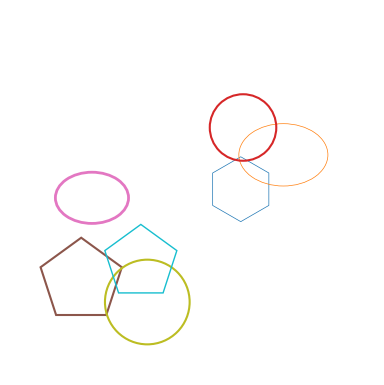[{"shape": "hexagon", "thickness": 0.5, "radius": 0.42, "center": [0.625, 0.509]}, {"shape": "oval", "thickness": 0.5, "radius": 0.58, "center": [0.736, 0.598]}, {"shape": "circle", "thickness": 1.5, "radius": 0.43, "center": [0.631, 0.669]}, {"shape": "pentagon", "thickness": 1.5, "radius": 0.55, "center": [0.211, 0.272]}, {"shape": "oval", "thickness": 2, "radius": 0.48, "center": [0.239, 0.486]}, {"shape": "circle", "thickness": 1.5, "radius": 0.55, "center": [0.383, 0.216]}, {"shape": "pentagon", "thickness": 1, "radius": 0.49, "center": [0.366, 0.319]}]